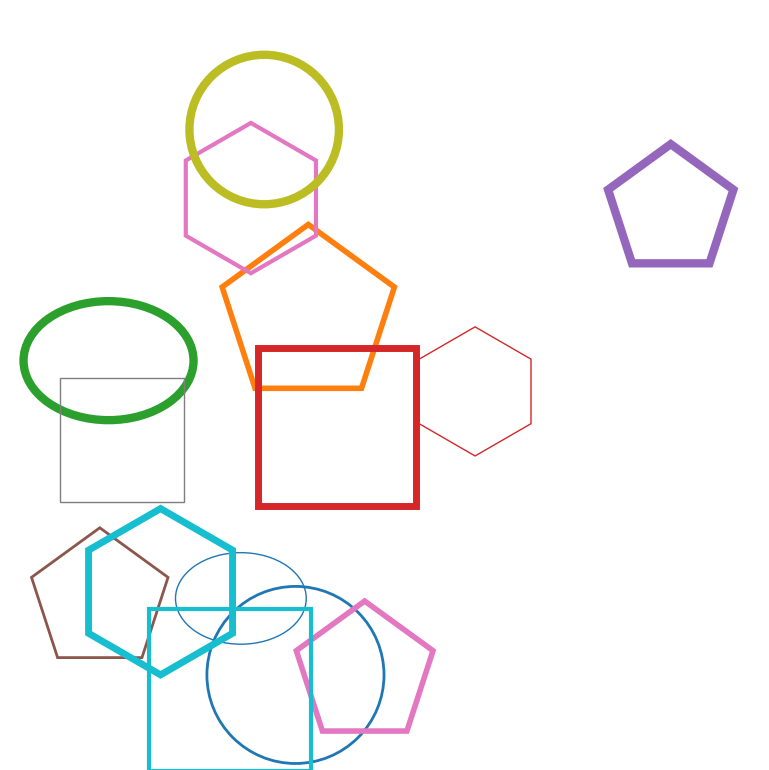[{"shape": "circle", "thickness": 1, "radius": 0.57, "center": [0.384, 0.123]}, {"shape": "oval", "thickness": 0.5, "radius": 0.42, "center": [0.313, 0.223]}, {"shape": "pentagon", "thickness": 2, "radius": 0.59, "center": [0.4, 0.591]}, {"shape": "oval", "thickness": 3, "radius": 0.55, "center": [0.141, 0.532]}, {"shape": "square", "thickness": 2.5, "radius": 0.52, "center": [0.438, 0.446]}, {"shape": "hexagon", "thickness": 0.5, "radius": 0.42, "center": [0.617, 0.492]}, {"shape": "pentagon", "thickness": 3, "radius": 0.43, "center": [0.871, 0.727]}, {"shape": "pentagon", "thickness": 1, "radius": 0.47, "center": [0.13, 0.221]}, {"shape": "pentagon", "thickness": 2, "radius": 0.47, "center": [0.474, 0.126]}, {"shape": "hexagon", "thickness": 1.5, "radius": 0.49, "center": [0.326, 0.743]}, {"shape": "square", "thickness": 0.5, "radius": 0.4, "center": [0.159, 0.428]}, {"shape": "circle", "thickness": 3, "radius": 0.49, "center": [0.343, 0.832]}, {"shape": "hexagon", "thickness": 2.5, "radius": 0.54, "center": [0.209, 0.232]}, {"shape": "square", "thickness": 1.5, "radius": 0.53, "center": [0.299, 0.104]}]